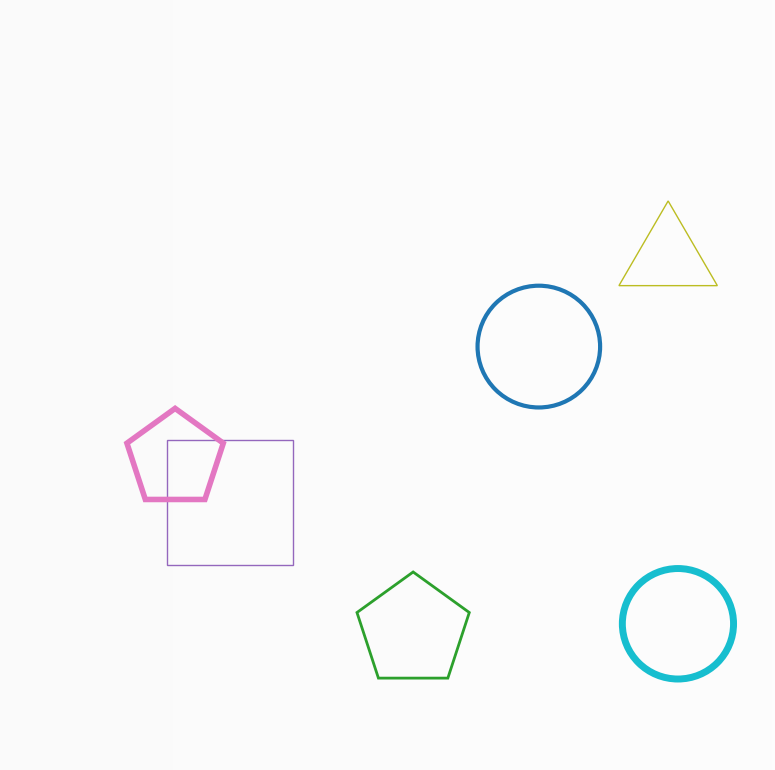[{"shape": "circle", "thickness": 1.5, "radius": 0.4, "center": [0.695, 0.55]}, {"shape": "pentagon", "thickness": 1, "radius": 0.38, "center": [0.533, 0.181]}, {"shape": "square", "thickness": 0.5, "radius": 0.41, "center": [0.296, 0.348]}, {"shape": "pentagon", "thickness": 2, "radius": 0.33, "center": [0.226, 0.404]}, {"shape": "triangle", "thickness": 0.5, "radius": 0.37, "center": [0.862, 0.666]}, {"shape": "circle", "thickness": 2.5, "radius": 0.36, "center": [0.875, 0.19]}]